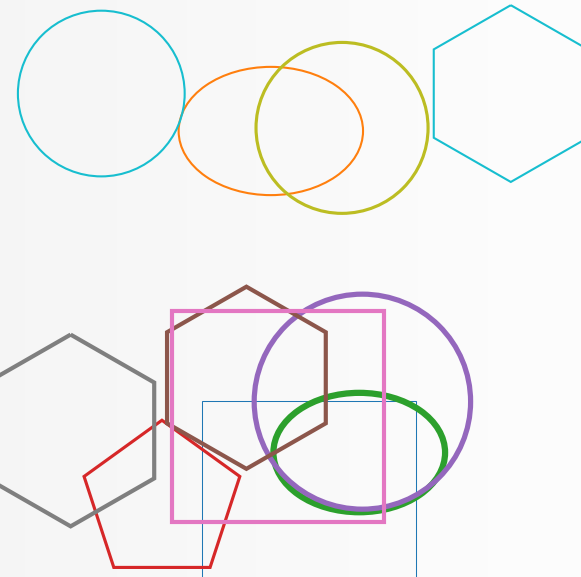[{"shape": "square", "thickness": 0.5, "radius": 0.92, "center": [0.532, 0.12]}, {"shape": "oval", "thickness": 1, "radius": 0.79, "center": [0.466, 0.772]}, {"shape": "oval", "thickness": 3, "radius": 0.74, "center": [0.618, 0.216]}, {"shape": "pentagon", "thickness": 1.5, "radius": 0.7, "center": [0.279, 0.131]}, {"shape": "circle", "thickness": 2.5, "radius": 0.93, "center": [0.623, 0.304]}, {"shape": "hexagon", "thickness": 2, "radius": 0.79, "center": [0.424, 0.345]}, {"shape": "square", "thickness": 2, "radius": 0.91, "center": [0.478, 0.278]}, {"shape": "hexagon", "thickness": 2, "radius": 0.83, "center": [0.122, 0.254]}, {"shape": "circle", "thickness": 1.5, "radius": 0.74, "center": [0.588, 0.778]}, {"shape": "circle", "thickness": 1, "radius": 0.72, "center": [0.174, 0.837]}, {"shape": "hexagon", "thickness": 1, "radius": 0.77, "center": [0.879, 0.837]}]